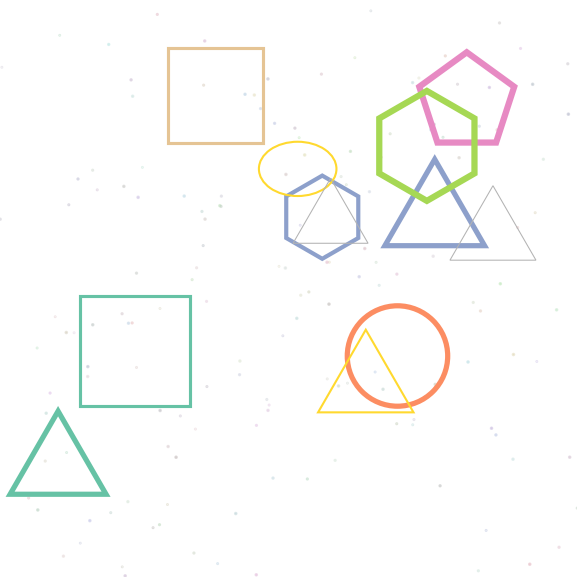[{"shape": "square", "thickness": 1.5, "radius": 0.48, "center": [0.233, 0.391]}, {"shape": "triangle", "thickness": 2.5, "radius": 0.48, "center": [0.101, 0.191]}, {"shape": "circle", "thickness": 2.5, "radius": 0.43, "center": [0.688, 0.383]}, {"shape": "triangle", "thickness": 2.5, "radius": 0.5, "center": [0.753, 0.624]}, {"shape": "hexagon", "thickness": 2, "radius": 0.36, "center": [0.558, 0.623]}, {"shape": "pentagon", "thickness": 3, "radius": 0.43, "center": [0.808, 0.822]}, {"shape": "hexagon", "thickness": 3, "radius": 0.48, "center": [0.739, 0.746]}, {"shape": "triangle", "thickness": 1, "radius": 0.48, "center": [0.633, 0.333]}, {"shape": "oval", "thickness": 1, "radius": 0.34, "center": [0.515, 0.707]}, {"shape": "square", "thickness": 1.5, "radius": 0.41, "center": [0.374, 0.834]}, {"shape": "triangle", "thickness": 0.5, "radius": 0.43, "center": [0.854, 0.592]}, {"shape": "triangle", "thickness": 0.5, "radius": 0.37, "center": [0.572, 0.615]}]